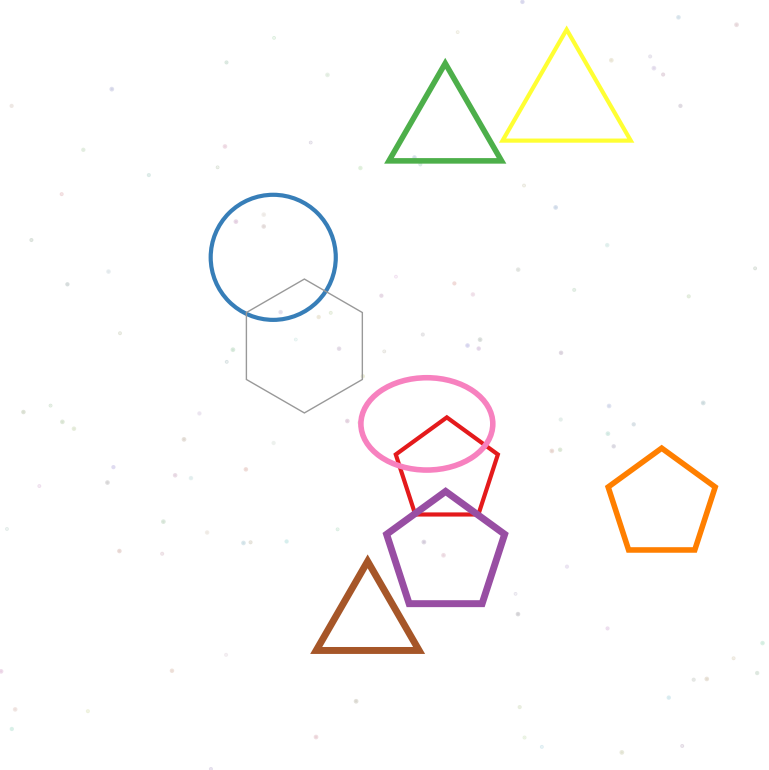[{"shape": "pentagon", "thickness": 1.5, "radius": 0.35, "center": [0.58, 0.388]}, {"shape": "circle", "thickness": 1.5, "radius": 0.41, "center": [0.355, 0.666]}, {"shape": "triangle", "thickness": 2, "radius": 0.42, "center": [0.578, 0.833]}, {"shape": "pentagon", "thickness": 2.5, "radius": 0.4, "center": [0.579, 0.281]}, {"shape": "pentagon", "thickness": 2, "radius": 0.37, "center": [0.859, 0.345]}, {"shape": "triangle", "thickness": 1.5, "radius": 0.48, "center": [0.736, 0.865]}, {"shape": "triangle", "thickness": 2.5, "radius": 0.39, "center": [0.477, 0.194]}, {"shape": "oval", "thickness": 2, "radius": 0.43, "center": [0.554, 0.449]}, {"shape": "hexagon", "thickness": 0.5, "radius": 0.43, "center": [0.395, 0.551]}]